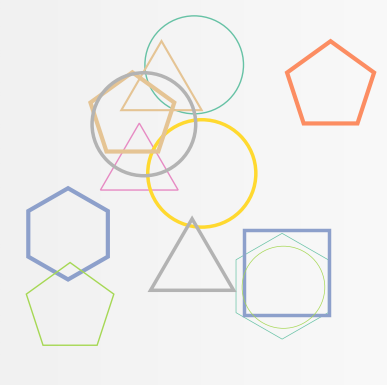[{"shape": "hexagon", "thickness": 0.5, "radius": 0.69, "center": [0.728, 0.257]}, {"shape": "circle", "thickness": 1, "radius": 0.64, "center": [0.501, 0.832]}, {"shape": "pentagon", "thickness": 3, "radius": 0.59, "center": [0.853, 0.775]}, {"shape": "square", "thickness": 2.5, "radius": 0.55, "center": [0.739, 0.292]}, {"shape": "hexagon", "thickness": 3, "radius": 0.59, "center": [0.176, 0.393]}, {"shape": "triangle", "thickness": 1, "radius": 0.58, "center": [0.359, 0.564]}, {"shape": "pentagon", "thickness": 1, "radius": 0.59, "center": [0.181, 0.199]}, {"shape": "circle", "thickness": 0.5, "radius": 0.53, "center": [0.731, 0.254]}, {"shape": "circle", "thickness": 2.5, "radius": 0.7, "center": [0.521, 0.55]}, {"shape": "pentagon", "thickness": 3, "radius": 0.57, "center": [0.342, 0.698]}, {"shape": "triangle", "thickness": 1.5, "radius": 0.6, "center": [0.417, 0.774]}, {"shape": "circle", "thickness": 2.5, "radius": 0.67, "center": [0.371, 0.677]}, {"shape": "triangle", "thickness": 2.5, "radius": 0.62, "center": [0.496, 0.308]}]